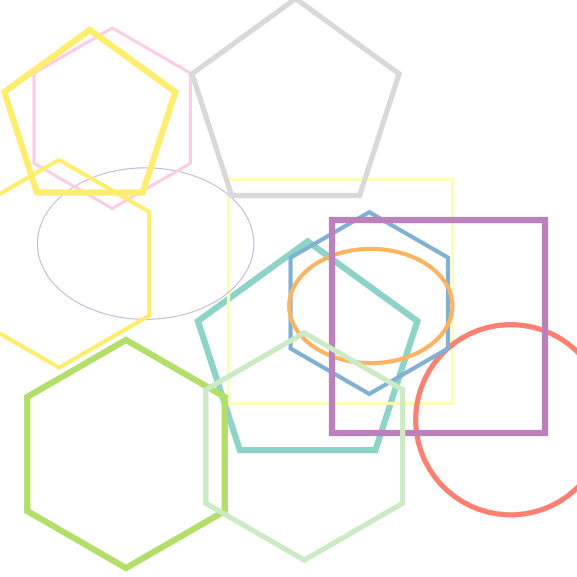[{"shape": "pentagon", "thickness": 3, "radius": 1.0, "center": [0.533, 0.381]}, {"shape": "square", "thickness": 1.5, "radius": 0.97, "center": [0.589, 0.495]}, {"shape": "oval", "thickness": 0.5, "radius": 0.94, "center": [0.252, 0.577]}, {"shape": "circle", "thickness": 2.5, "radius": 0.82, "center": [0.884, 0.272]}, {"shape": "hexagon", "thickness": 2, "radius": 0.79, "center": [0.639, 0.474]}, {"shape": "oval", "thickness": 2, "radius": 0.71, "center": [0.642, 0.469]}, {"shape": "hexagon", "thickness": 3, "radius": 0.99, "center": [0.218, 0.213]}, {"shape": "hexagon", "thickness": 1.5, "radius": 0.78, "center": [0.194, 0.794]}, {"shape": "pentagon", "thickness": 2.5, "radius": 0.94, "center": [0.512, 0.813]}, {"shape": "square", "thickness": 3, "radius": 0.92, "center": [0.76, 0.433]}, {"shape": "hexagon", "thickness": 2.5, "radius": 0.98, "center": [0.527, 0.226]}, {"shape": "pentagon", "thickness": 3, "radius": 0.78, "center": [0.156, 0.792]}, {"shape": "hexagon", "thickness": 2, "radius": 0.9, "center": [0.102, 0.542]}]